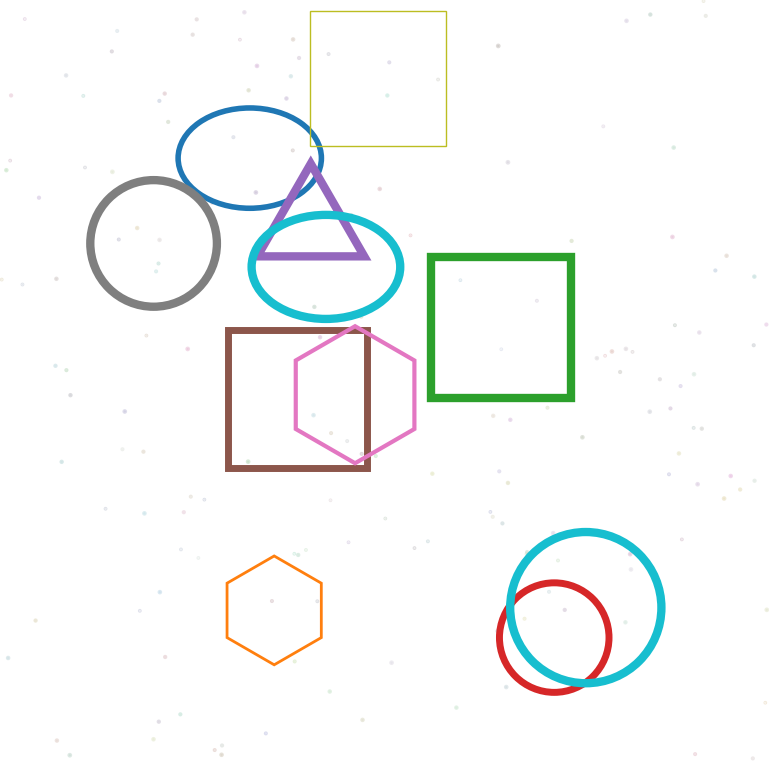[{"shape": "oval", "thickness": 2, "radius": 0.47, "center": [0.324, 0.795]}, {"shape": "hexagon", "thickness": 1, "radius": 0.35, "center": [0.356, 0.207]}, {"shape": "square", "thickness": 3, "radius": 0.46, "center": [0.651, 0.574]}, {"shape": "circle", "thickness": 2.5, "radius": 0.36, "center": [0.72, 0.172]}, {"shape": "triangle", "thickness": 3, "radius": 0.4, "center": [0.404, 0.707]}, {"shape": "square", "thickness": 2.5, "radius": 0.45, "center": [0.386, 0.482]}, {"shape": "hexagon", "thickness": 1.5, "radius": 0.44, "center": [0.461, 0.487]}, {"shape": "circle", "thickness": 3, "radius": 0.41, "center": [0.199, 0.684]}, {"shape": "square", "thickness": 0.5, "radius": 0.44, "center": [0.491, 0.898]}, {"shape": "oval", "thickness": 3, "radius": 0.48, "center": [0.423, 0.653]}, {"shape": "circle", "thickness": 3, "radius": 0.49, "center": [0.761, 0.211]}]